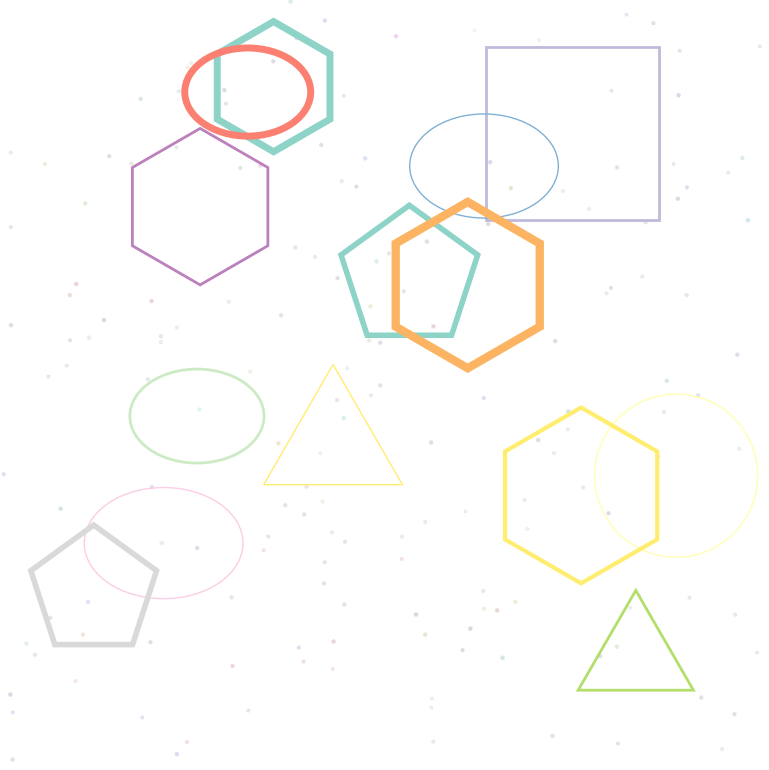[{"shape": "hexagon", "thickness": 2.5, "radius": 0.42, "center": [0.355, 0.887]}, {"shape": "pentagon", "thickness": 2, "radius": 0.47, "center": [0.532, 0.64]}, {"shape": "circle", "thickness": 0.5, "radius": 0.53, "center": [0.878, 0.382]}, {"shape": "square", "thickness": 1, "radius": 0.56, "center": [0.744, 0.826]}, {"shape": "oval", "thickness": 2.5, "radius": 0.41, "center": [0.322, 0.88]}, {"shape": "oval", "thickness": 0.5, "radius": 0.48, "center": [0.629, 0.784]}, {"shape": "hexagon", "thickness": 3, "radius": 0.54, "center": [0.607, 0.63]}, {"shape": "triangle", "thickness": 1, "radius": 0.43, "center": [0.826, 0.147]}, {"shape": "oval", "thickness": 0.5, "radius": 0.52, "center": [0.213, 0.295]}, {"shape": "pentagon", "thickness": 2, "radius": 0.43, "center": [0.122, 0.232]}, {"shape": "hexagon", "thickness": 1, "radius": 0.51, "center": [0.26, 0.732]}, {"shape": "oval", "thickness": 1, "radius": 0.44, "center": [0.256, 0.46]}, {"shape": "triangle", "thickness": 0.5, "radius": 0.52, "center": [0.433, 0.423]}, {"shape": "hexagon", "thickness": 1.5, "radius": 0.57, "center": [0.755, 0.357]}]